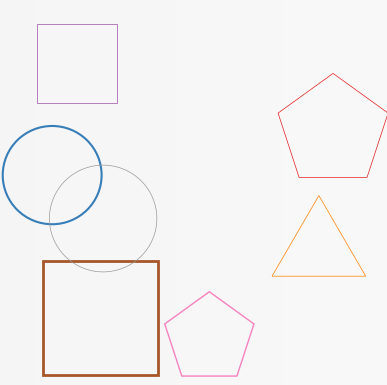[{"shape": "pentagon", "thickness": 0.5, "radius": 0.75, "center": [0.86, 0.66]}, {"shape": "circle", "thickness": 1.5, "radius": 0.64, "center": [0.135, 0.545]}, {"shape": "square", "thickness": 0.5, "radius": 0.51, "center": [0.199, 0.835]}, {"shape": "triangle", "thickness": 0.5, "radius": 0.7, "center": [0.823, 0.352]}, {"shape": "square", "thickness": 2, "radius": 0.74, "center": [0.26, 0.174]}, {"shape": "pentagon", "thickness": 1, "radius": 0.61, "center": [0.54, 0.121]}, {"shape": "circle", "thickness": 0.5, "radius": 0.69, "center": [0.266, 0.432]}]